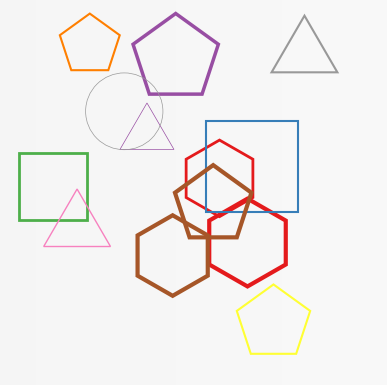[{"shape": "hexagon", "thickness": 3, "radius": 0.57, "center": [0.639, 0.37]}, {"shape": "hexagon", "thickness": 2, "radius": 0.5, "center": [0.566, 0.537]}, {"shape": "square", "thickness": 1.5, "radius": 0.59, "center": [0.651, 0.567]}, {"shape": "square", "thickness": 2, "radius": 0.44, "center": [0.136, 0.516]}, {"shape": "pentagon", "thickness": 2.5, "radius": 0.58, "center": [0.453, 0.849]}, {"shape": "triangle", "thickness": 0.5, "radius": 0.4, "center": [0.379, 0.652]}, {"shape": "pentagon", "thickness": 1.5, "radius": 0.41, "center": [0.232, 0.883]}, {"shape": "pentagon", "thickness": 1.5, "radius": 0.5, "center": [0.706, 0.162]}, {"shape": "pentagon", "thickness": 3, "radius": 0.52, "center": [0.55, 0.467]}, {"shape": "hexagon", "thickness": 3, "radius": 0.52, "center": [0.446, 0.336]}, {"shape": "triangle", "thickness": 1, "radius": 0.5, "center": [0.199, 0.409]}, {"shape": "circle", "thickness": 0.5, "radius": 0.5, "center": [0.321, 0.711]}, {"shape": "triangle", "thickness": 1.5, "radius": 0.49, "center": [0.786, 0.861]}]